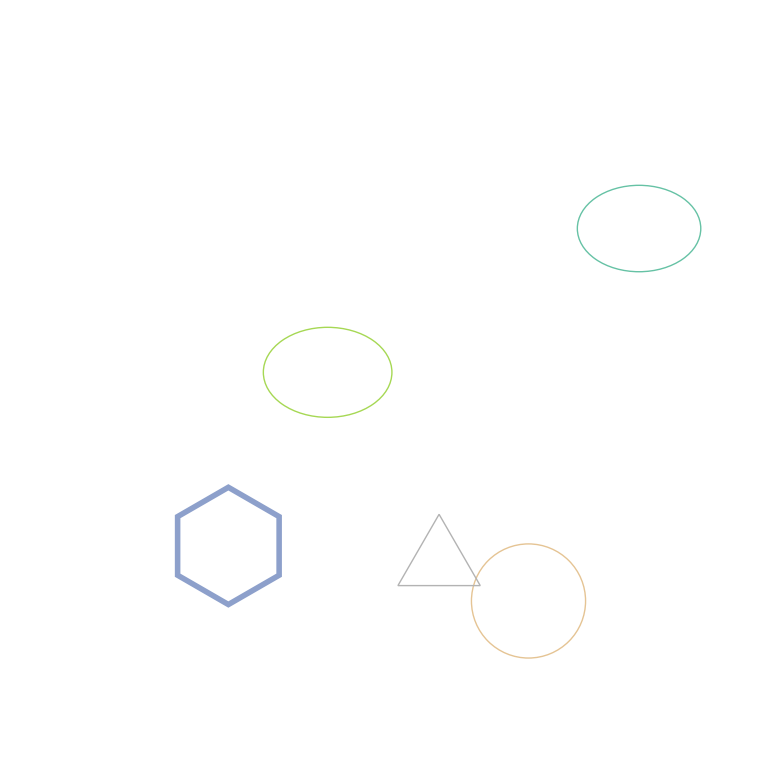[{"shape": "oval", "thickness": 0.5, "radius": 0.4, "center": [0.83, 0.703]}, {"shape": "hexagon", "thickness": 2, "radius": 0.38, "center": [0.297, 0.291]}, {"shape": "oval", "thickness": 0.5, "radius": 0.42, "center": [0.425, 0.516]}, {"shape": "circle", "thickness": 0.5, "radius": 0.37, "center": [0.686, 0.22]}, {"shape": "triangle", "thickness": 0.5, "radius": 0.31, "center": [0.57, 0.27]}]